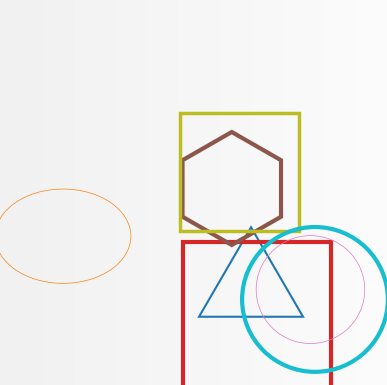[{"shape": "triangle", "thickness": 1.5, "radius": 0.77, "center": [0.648, 0.255]}, {"shape": "oval", "thickness": 0.5, "radius": 0.87, "center": [0.163, 0.386]}, {"shape": "square", "thickness": 3, "radius": 0.96, "center": [0.663, 0.18]}, {"shape": "hexagon", "thickness": 3, "radius": 0.73, "center": [0.598, 0.51]}, {"shape": "circle", "thickness": 0.5, "radius": 0.7, "center": [0.801, 0.248]}, {"shape": "square", "thickness": 2.5, "radius": 0.77, "center": [0.619, 0.553]}, {"shape": "circle", "thickness": 3, "radius": 0.94, "center": [0.813, 0.222]}]